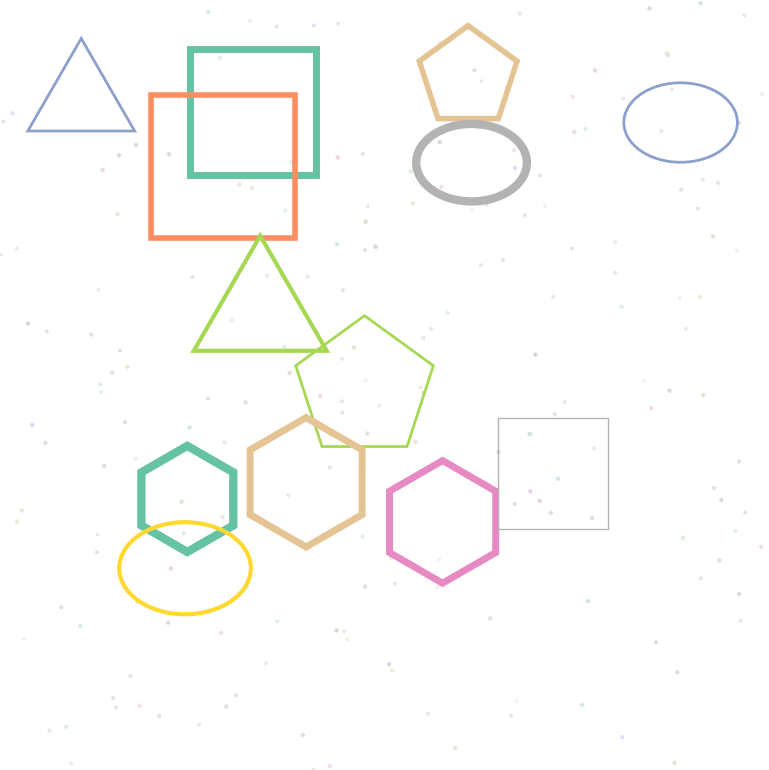[{"shape": "hexagon", "thickness": 3, "radius": 0.34, "center": [0.243, 0.352]}, {"shape": "square", "thickness": 2.5, "radius": 0.41, "center": [0.328, 0.854]}, {"shape": "square", "thickness": 2, "radius": 0.47, "center": [0.29, 0.784]}, {"shape": "oval", "thickness": 1, "radius": 0.37, "center": [0.884, 0.841]}, {"shape": "triangle", "thickness": 1, "radius": 0.4, "center": [0.105, 0.87]}, {"shape": "hexagon", "thickness": 2.5, "radius": 0.4, "center": [0.575, 0.322]}, {"shape": "pentagon", "thickness": 1, "radius": 0.47, "center": [0.473, 0.496]}, {"shape": "triangle", "thickness": 1.5, "radius": 0.5, "center": [0.338, 0.594]}, {"shape": "oval", "thickness": 1.5, "radius": 0.43, "center": [0.24, 0.262]}, {"shape": "pentagon", "thickness": 2, "radius": 0.33, "center": [0.608, 0.9]}, {"shape": "hexagon", "thickness": 2.5, "radius": 0.42, "center": [0.398, 0.374]}, {"shape": "square", "thickness": 0.5, "radius": 0.36, "center": [0.718, 0.385]}, {"shape": "oval", "thickness": 3, "radius": 0.36, "center": [0.612, 0.789]}]